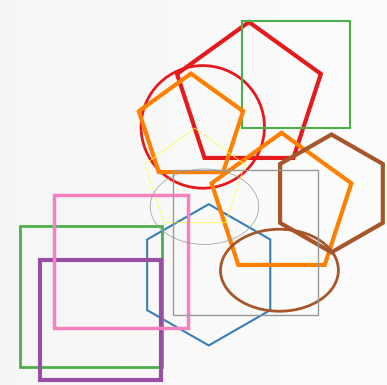[{"shape": "circle", "thickness": 2, "radius": 0.8, "center": [0.523, 0.67]}, {"shape": "pentagon", "thickness": 3, "radius": 0.98, "center": [0.642, 0.748]}, {"shape": "hexagon", "thickness": 1.5, "radius": 0.92, "center": [0.539, 0.286]}, {"shape": "square", "thickness": 2, "radius": 0.91, "center": [0.234, 0.23]}, {"shape": "square", "thickness": 1.5, "radius": 0.7, "center": [0.763, 0.806]}, {"shape": "square", "thickness": 3, "radius": 0.78, "center": [0.259, 0.169]}, {"shape": "pentagon", "thickness": 3, "radius": 0.95, "center": [0.726, 0.465]}, {"shape": "pentagon", "thickness": 3, "radius": 0.71, "center": [0.493, 0.667]}, {"shape": "pentagon", "thickness": 0.5, "radius": 0.68, "center": [0.503, 0.531]}, {"shape": "oval", "thickness": 2, "radius": 0.76, "center": [0.721, 0.298]}, {"shape": "hexagon", "thickness": 3, "radius": 0.77, "center": [0.855, 0.498]}, {"shape": "square", "thickness": 2.5, "radius": 0.86, "center": [0.312, 0.321]}, {"shape": "oval", "thickness": 0.5, "radius": 0.7, "center": [0.528, 0.463]}, {"shape": "square", "thickness": 1, "radius": 0.94, "center": [0.633, 0.369]}]